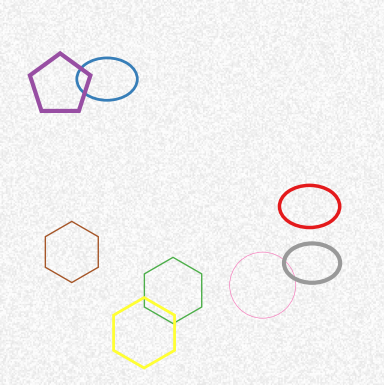[{"shape": "oval", "thickness": 2.5, "radius": 0.39, "center": [0.804, 0.464]}, {"shape": "oval", "thickness": 2, "radius": 0.39, "center": [0.278, 0.795]}, {"shape": "hexagon", "thickness": 1, "radius": 0.43, "center": [0.449, 0.246]}, {"shape": "pentagon", "thickness": 3, "radius": 0.41, "center": [0.156, 0.779]}, {"shape": "hexagon", "thickness": 2, "radius": 0.46, "center": [0.374, 0.136]}, {"shape": "hexagon", "thickness": 1, "radius": 0.4, "center": [0.186, 0.346]}, {"shape": "circle", "thickness": 0.5, "radius": 0.43, "center": [0.682, 0.259]}, {"shape": "oval", "thickness": 3, "radius": 0.36, "center": [0.811, 0.317]}]